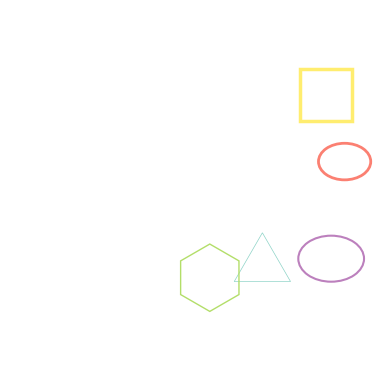[{"shape": "triangle", "thickness": 0.5, "radius": 0.42, "center": [0.682, 0.311]}, {"shape": "oval", "thickness": 2, "radius": 0.34, "center": [0.895, 0.58]}, {"shape": "hexagon", "thickness": 1, "radius": 0.44, "center": [0.545, 0.279]}, {"shape": "oval", "thickness": 1.5, "radius": 0.43, "center": [0.86, 0.328]}, {"shape": "square", "thickness": 2.5, "radius": 0.34, "center": [0.847, 0.753]}]